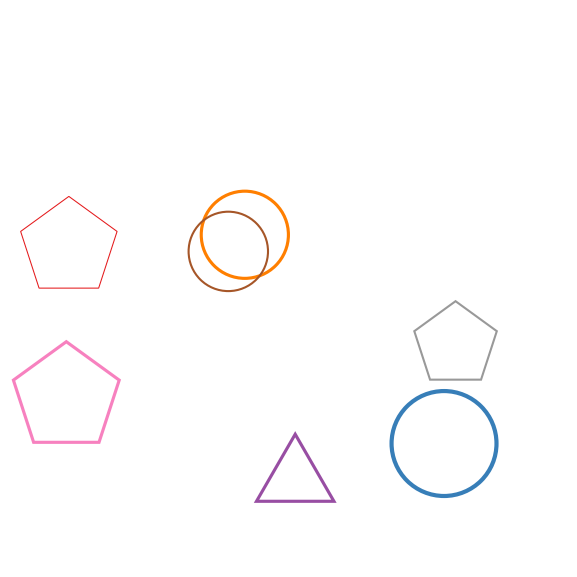[{"shape": "pentagon", "thickness": 0.5, "radius": 0.44, "center": [0.119, 0.571]}, {"shape": "circle", "thickness": 2, "radius": 0.45, "center": [0.769, 0.231]}, {"shape": "triangle", "thickness": 1.5, "radius": 0.39, "center": [0.511, 0.17]}, {"shape": "circle", "thickness": 1.5, "radius": 0.38, "center": [0.424, 0.593]}, {"shape": "circle", "thickness": 1, "radius": 0.34, "center": [0.395, 0.564]}, {"shape": "pentagon", "thickness": 1.5, "radius": 0.48, "center": [0.115, 0.311]}, {"shape": "pentagon", "thickness": 1, "radius": 0.38, "center": [0.789, 0.402]}]